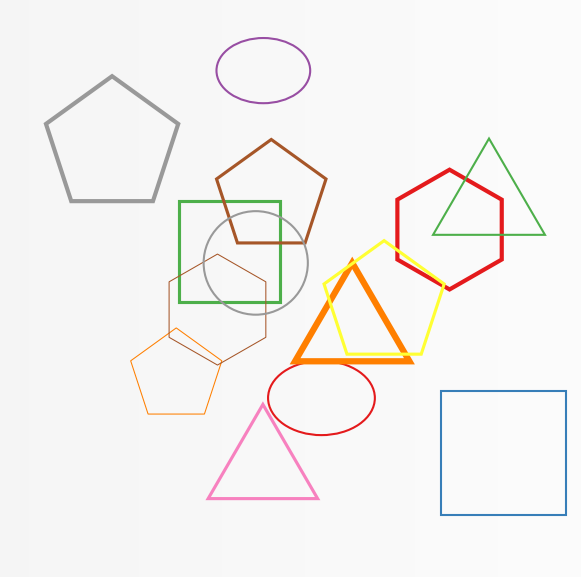[{"shape": "oval", "thickness": 1, "radius": 0.46, "center": [0.553, 0.31]}, {"shape": "hexagon", "thickness": 2, "radius": 0.52, "center": [0.773, 0.602]}, {"shape": "square", "thickness": 1, "radius": 0.54, "center": [0.866, 0.215]}, {"shape": "square", "thickness": 1.5, "radius": 0.44, "center": [0.395, 0.564]}, {"shape": "triangle", "thickness": 1, "radius": 0.56, "center": [0.841, 0.648]}, {"shape": "oval", "thickness": 1, "radius": 0.4, "center": [0.453, 0.877]}, {"shape": "triangle", "thickness": 3, "radius": 0.57, "center": [0.606, 0.43]}, {"shape": "pentagon", "thickness": 0.5, "radius": 0.41, "center": [0.303, 0.349]}, {"shape": "pentagon", "thickness": 1.5, "radius": 0.54, "center": [0.661, 0.474]}, {"shape": "hexagon", "thickness": 0.5, "radius": 0.48, "center": [0.374, 0.463]}, {"shape": "pentagon", "thickness": 1.5, "radius": 0.5, "center": [0.467, 0.659]}, {"shape": "triangle", "thickness": 1.5, "radius": 0.54, "center": [0.452, 0.19]}, {"shape": "circle", "thickness": 1, "radius": 0.45, "center": [0.44, 0.544]}, {"shape": "pentagon", "thickness": 2, "radius": 0.6, "center": [0.193, 0.748]}]